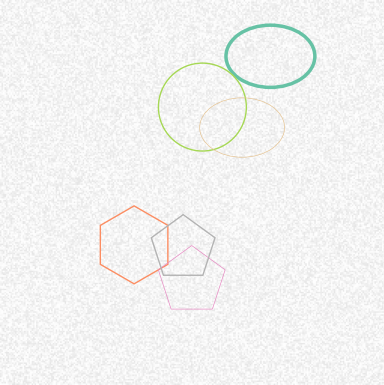[{"shape": "oval", "thickness": 2.5, "radius": 0.58, "center": [0.702, 0.854]}, {"shape": "hexagon", "thickness": 1, "radius": 0.51, "center": [0.348, 0.364]}, {"shape": "pentagon", "thickness": 0.5, "radius": 0.46, "center": [0.498, 0.271]}, {"shape": "circle", "thickness": 1, "radius": 0.57, "center": [0.526, 0.722]}, {"shape": "oval", "thickness": 0.5, "radius": 0.55, "center": [0.629, 0.669]}, {"shape": "pentagon", "thickness": 1, "radius": 0.44, "center": [0.476, 0.355]}]